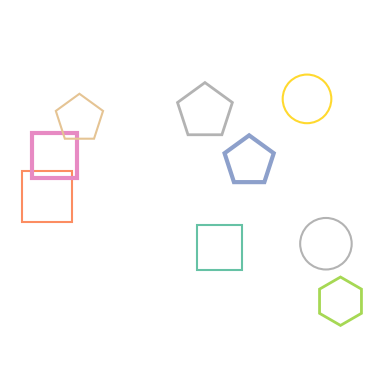[{"shape": "square", "thickness": 1.5, "radius": 0.29, "center": [0.571, 0.358]}, {"shape": "square", "thickness": 1.5, "radius": 0.33, "center": [0.122, 0.489]}, {"shape": "pentagon", "thickness": 3, "radius": 0.34, "center": [0.647, 0.581]}, {"shape": "square", "thickness": 3, "radius": 0.3, "center": [0.142, 0.596]}, {"shape": "hexagon", "thickness": 2, "radius": 0.31, "center": [0.884, 0.218]}, {"shape": "circle", "thickness": 1.5, "radius": 0.32, "center": [0.797, 0.743]}, {"shape": "pentagon", "thickness": 1.5, "radius": 0.32, "center": [0.206, 0.692]}, {"shape": "circle", "thickness": 1.5, "radius": 0.33, "center": [0.847, 0.367]}, {"shape": "pentagon", "thickness": 2, "radius": 0.37, "center": [0.532, 0.711]}]